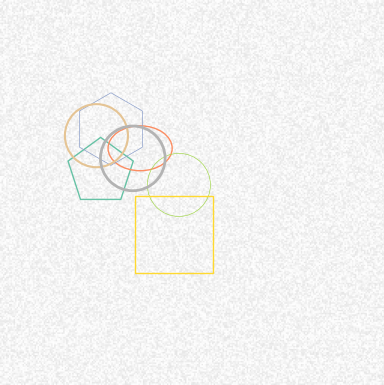[{"shape": "pentagon", "thickness": 1, "radius": 0.45, "center": [0.261, 0.554]}, {"shape": "oval", "thickness": 1, "radius": 0.42, "center": [0.364, 0.615]}, {"shape": "hexagon", "thickness": 0.5, "radius": 0.47, "center": [0.288, 0.665]}, {"shape": "circle", "thickness": 0.5, "radius": 0.41, "center": [0.465, 0.52]}, {"shape": "square", "thickness": 1, "radius": 0.5, "center": [0.452, 0.391]}, {"shape": "circle", "thickness": 1.5, "radius": 0.41, "center": [0.25, 0.648]}, {"shape": "circle", "thickness": 2, "radius": 0.42, "center": [0.345, 0.589]}]